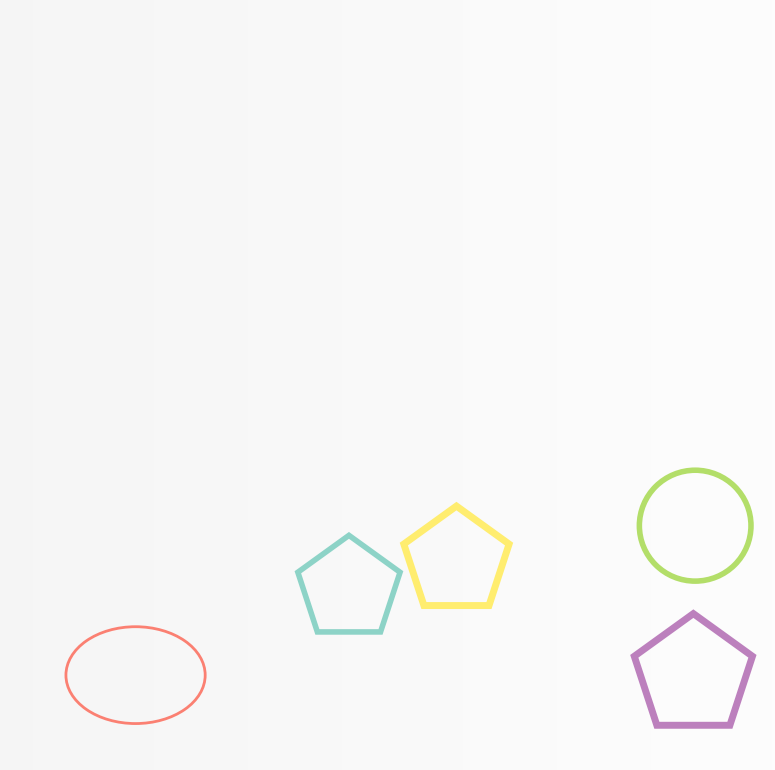[{"shape": "pentagon", "thickness": 2, "radius": 0.35, "center": [0.45, 0.235]}, {"shape": "oval", "thickness": 1, "radius": 0.45, "center": [0.175, 0.123]}, {"shape": "circle", "thickness": 2, "radius": 0.36, "center": [0.897, 0.317]}, {"shape": "pentagon", "thickness": 2.5, "radius": 0.4, "center": [0.895, 0.123]}, {"shape": "pentagon", "thickness": 2.5, "radius": 0.36, "center": [0.589, 0.271]}]